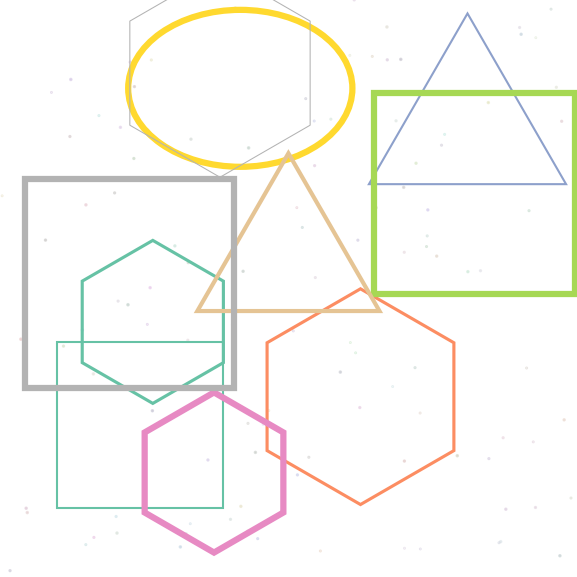[{"shape": "hexagon", "thickness": 1.5, "radius": 0.71, "center": [0.265, 0.442]}, {"shape": "square", "thickness": 1, "radius": 0.72, "center": [0.242, 0.264]}, {"shape": "hexagon", "thickness": 1.5, "radius": 0.93, "center": [0.624, 0.312]}, {"shape": "triangle", "thickness": 1, "radius": 0.99, "center": [0.81, 0.779]}, {"shape": "hexagon", "thickness": 3, "radius": 0.69, "center": [0.371, 0.181]}, {"shape": "square", "thickness": 3, "radius": 0.87, "center": [0.822, 0.664]}, {"shape": "oval", "thickness": 3, "radius": 0.97, "center": [0.416, 0.846]}, {"shape": "triangle", "thickness": 2, "radius": 0.91, "center": [0.499, 0.552]}, {"shape": "square", "thickness": 3, "radius": 0.9, "center": [0.224, 0.508]}, {"shape": "hexagon", "thickness": 0.5, "radius": 0.9, "center": [0.381, 0.872]}]